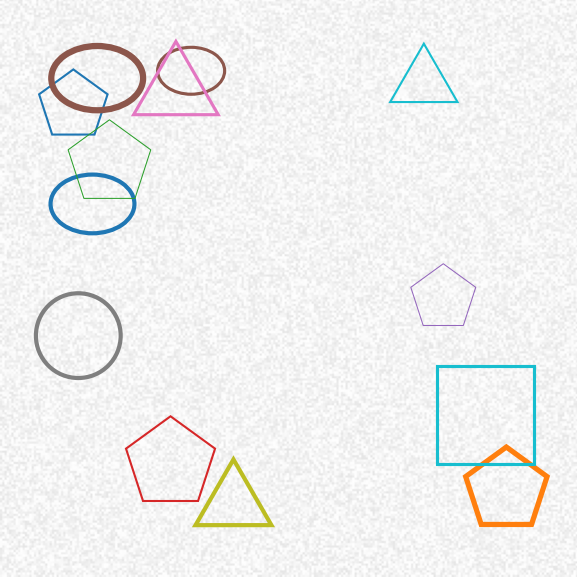[{"shape": "pentagon", "thickness": 1, "radius": 0.31, "center": [0.127, 0.817]}, {"shape": "oval", "thickness": 2, "radius": 0.36, "center": [0.16, 0.646]}, {"shape": "pentagon", "thickness": 2.5, "radius": 0.37, "center": [0.877, 0.151]}, {"shape": "pentagon", "thickness": 0.5, "radius": 0.38, "center": [0.19, 0.716]}, {"shape": "pentagon", "thickness": 1, "radius": 0.41, "center": [0.295, 0.197]}, {"shape": "pentagon", "thickness": 0.5, "radius": 0.3, "center": [0.768, 0.483]}, {"shape": "oval", "thickness": 3, "radius": 0.4, "center": [0.168, 0.864]}, {"shape": "oval", "thickness": 1.5, "radius": 0.29, "center": [0.331, 0.877]}, {"shape": "triangle", "thickness": 1.5, "radius": 0.42, "center": [0.305, 0.843]}, {"shape": "circle", "thickness": 2, "radius": 0.37, "center": [0.136, 0.418]}, {"shape": "triangle", "thickness": 2, "radius": 0.38, "center": [0.404, 0.128]}, {"shape": "square", "thickness": 1.5, "radius": 0.42, "center": [0.841, 0.281]}, {"shape": "triangle", "thickness": 1, "radius": 0.34, "center": [0.734, 0.856]}]